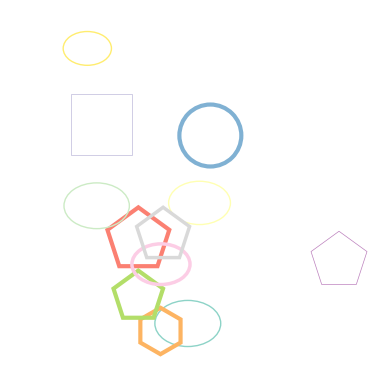[{"shape": "oval", "thickness": 1, "radius": 0.43, "center": [0.488, 0.16]}, {"shape": "oval", "thickness": 1, "radius": 0.4, "center": [0.518, 0.473]}, {"shape": "square", "thickness": 0.5, "radius": 0.4, "center": [0.264, 0.677]}, {"shape": "pentagon", "thickness": 3, "radius": 0.42, "center": [0.359, 0.377]}, {"shape": "circle", "thickness": 3, "radius": 0.4, "center": [0.546, 0.648]}, {"shape": "hexagon", "thickness": 3, "radius": 0.3, "center": [0.417, 0.14]}, {"shape": "pentagon", "thickness": 3, "radius": 0.34, "center": [0.359, 0.229]}, {"shape": "oval", "thickness": 2.5, "radius": 0.38, "center": [0.418, 0.314]}, {"shape": "pentagon", "thickness": 2.5, "radius": 0.36, "center": [0.424, 0.389]}, {"shape": "pentagon", "thickness": 0.5, "radius": 0.38, "center": [0.881, 0.323]}, {"shape": "oval", "thickness": 1, "radius": 0.42, "center": [0.251, 0.466]}, {"shape": "oval", "thickness": 1, "radius": 0.31, "center": [0.227, 0.874]}]